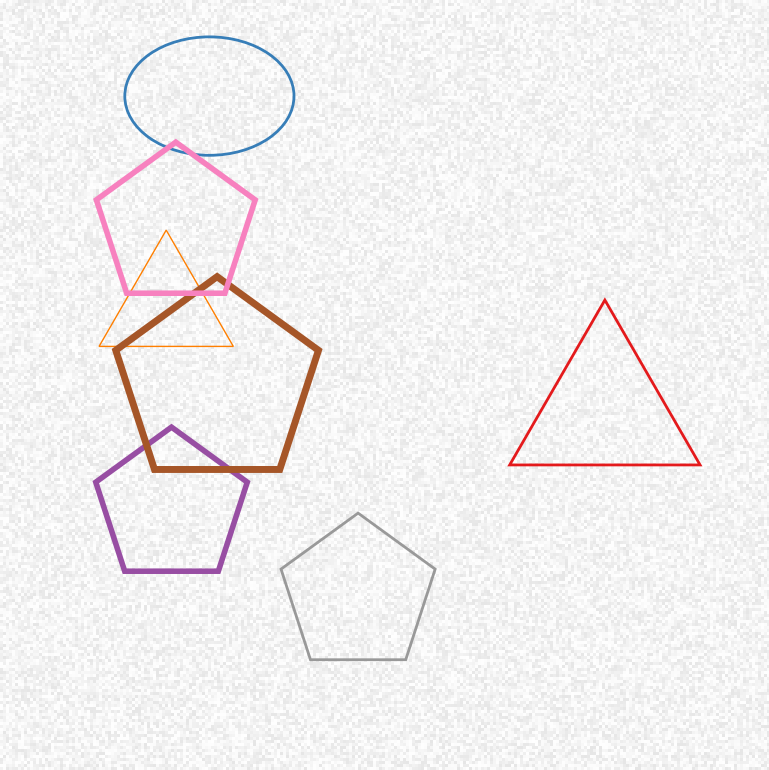[{"shape": "triangle", "thickness": 1, "radius": 0.71, "center": [0.786, 0.468]}, {"shape": "oval", "thickness": 1, "radius": 0.55, "center": [0.272, 0.875]}, {"shape": "pentagon", "thickness": 2, "radius": 0.52, "center": [0.223, 0.342]}, {"shape": "triangle", "thickness": 0.5, "radius": 0.5, "center": [0.216, 0.6]}, {"shape": "pentagon", "thickness": 2.5, "radius": 0.69, "center": [0.282, 0.502]}, {"shape": "pentagon", "thickness": 2, "radius": 0.54, "center": [0.228, 0.707]}, {"shape": "pentagon", "thickness": 1, "radius": 0.53, "center": [0.465, 0.228]}]